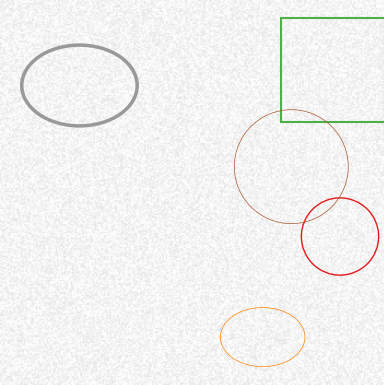[{"shape": "circle", "thickness": 1, "radius": 0.5, "center": [0.883, 0.386]}, {"shape": "square", "thickness": 1.5, "radius": 0.67, "center": [0.865, 0.819]}, {"shape": "oval", "thickness": 0.5, "radius": 0.55, "center": [0.682, 0.124]}, {"shape": "circle", "thickness": 0.5, "radius": 0.74, "center": [0.757, 0.567]}, {"shape": "oval", "thickness": 2.5, "radius": 0.75, "center": [0.206, 0.778]}]